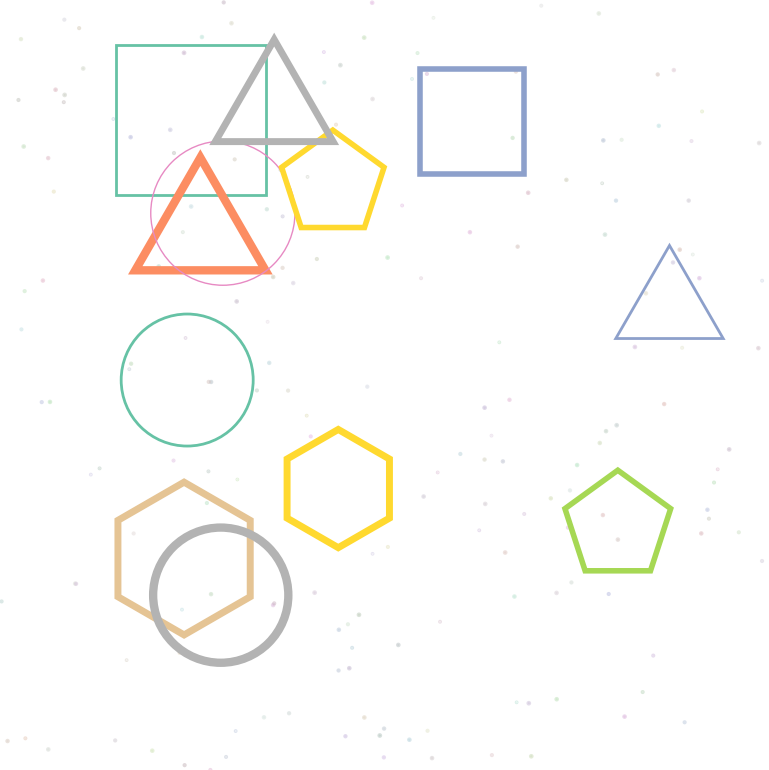[{"shape": "square", "thickness": 1, "radius": 0.49, "center": [0.248, 0.844]}, {"shape": "circle", "thickness": 1, "radius": 0.43, "center": [0.243, 0.506]}, {"shape": "triangle", "thickness": 3, "radius": 0.49, "center": [0.26, 0.698]}, {"shape": "triangle", "thickness": 1, "radius": 0.4, "center": [0.869, 0.601]}, {"shape": "square", "thickness": 2, "radius": 0.34, "center": [0.613, 0.842]}, {"shape": "circle", "thickness": 0.5, "radius": 0.47, "center": [0.289, 0.723]}, {"shape": "pentagon", "thickness": 2, "radius": 0.36, "center": [0.802, 0.317]}, {"shape": "hexagon", "thickness": 2.5, "radius": 0.38, "center": [0.439, 0.365]}, {"shape": "pentagon", "thickness": 2, "radius": 0.35, "center": [0.432, 0.761]}, {"shape": "hexagon", "thickness": 2.5, "radius": 0.5, "center": [0.239, 0.275]}, {"shape": "triangle", "thickness": 2.5, "radius": 0.44, "center": [0.356, 0.86]}, {"shape": "circle", "thickness": 3, "radius": 0.44, "center": [0.287, 0.227]}]